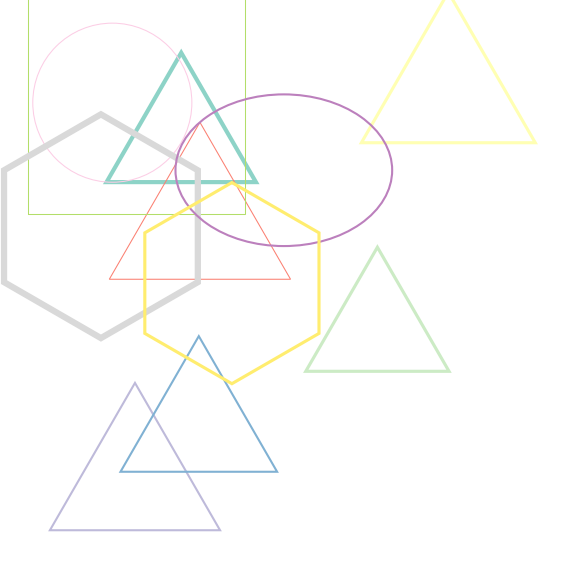[{"shape": "triangle", "thickness": 2, "radius": 0.75, "center": [0.314, 0.758]}, {"shape": "triangle", "thickness": 1.5, "radius": 0.87, "center": [0.776, 0.839]}, {"shape": "triangle", "thickness": 1, "radius": 0.85, "center": [0.234, 0.166]}, {"shape": "triangle", "thickness": 0.5, "radius": 0.91, "center": [0.346, 0.606]}, {"shape": "triangle", "thickness": 1, "radius": 0.78, "center": [0.344, 0.261]}, {"shape": "square", "thickness": 0.5, "radius": 0.94, "center": [0.236, 0.816]}, {"shape": "circle", "thickness": 0.5, "radius": 0.69, "center": [0.195, 0.821]}, {"shape": "hexagon", "thickness": 3, "radius": 0.97, "center": [0.175, 0.607]}, {"shape": "oval", "thickness": 1, "radius": 0.94, "center": [0.491, 0.704]}, {"shape": "triangle", "thickness": 1.5, "radius": 0.72, "center": [0.654, 0.428]}, {"shape": "hexagon", "thickness": 1.5, "radius": 0.87, "center": [0.402, 0.509]}]